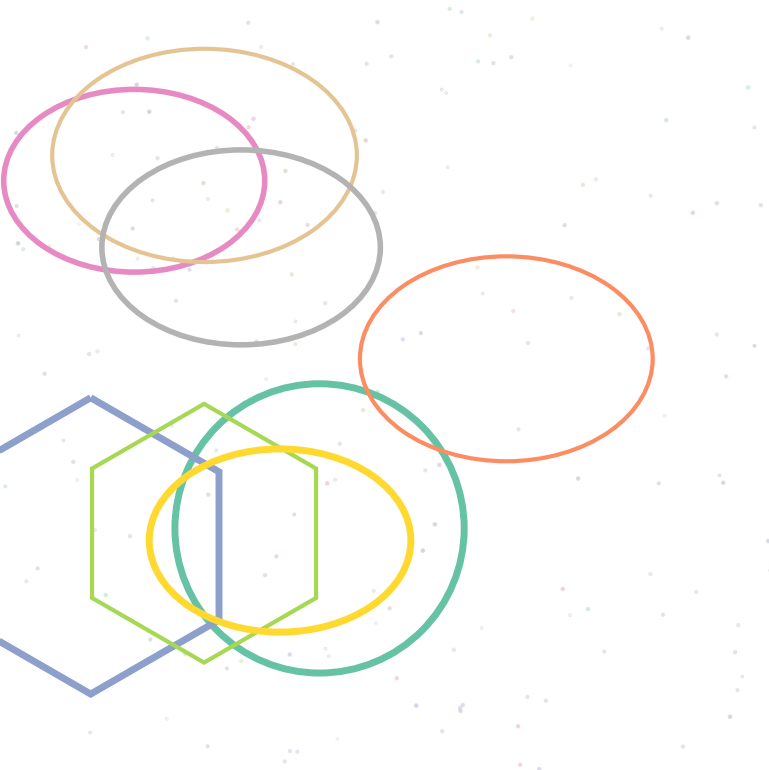[{"shape": "circle", "thickness": 2.5, "radius": 0.94, "center": [0.415, 0.314]}, {"shape": "oval", "thickness": 1.5, "radius": 0.95, "center": [0.658, 0.534]}, {"shape": "hexagon", "thickness": 2.5, "radius": 0.96, "center": [0.118, 0.291]}, {"shape": "oval", "thickness": 2, "radius": 0.85, "center": [0.174, 0.765]}, {"shape": "hexagon", "thickness": 1.5, "radius": 0.84, "center": [0.265, 0.307]}, {"shape": "oval", "thickness": 2.5, "radius": 0.85, "center": [0.364, 0.298]}, {"shape": "oval", "thickness": 1.5, "radius": 0.99, "center": [0.266, 0.798]}, {"shape": "oval", "thickness": 2, "radius": 0.9, "center": [0.313, 0.679]}]